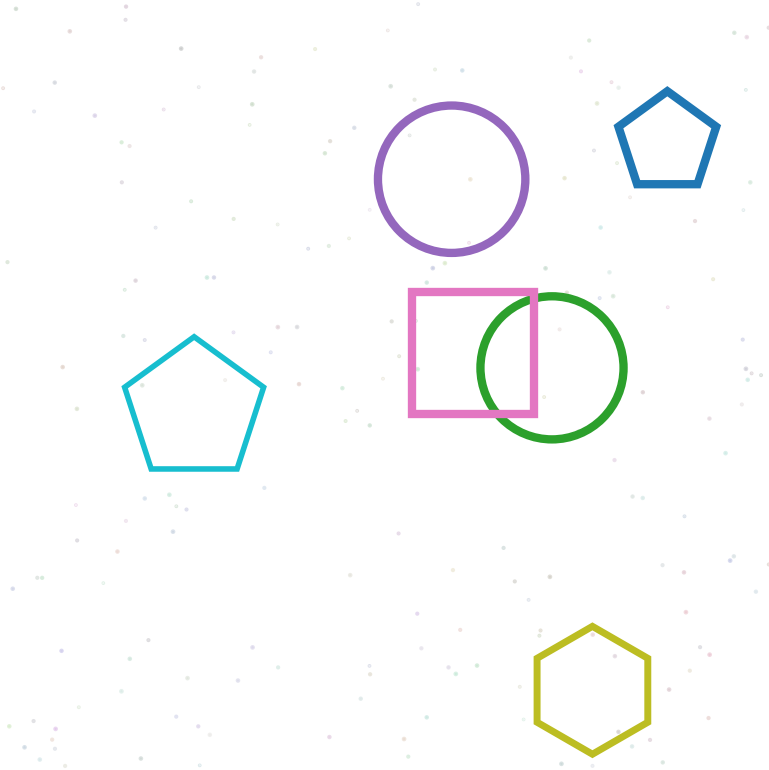[{"shape": "pentagon", "thickness": 3, "radius": 0.33, "center": [0.867, 0.815]}, {"shape": "circle", "thickness": 3, "radius": 0.46, "center": [0.717, 0.522]}, {"shape": "circle", "thickness": 3, "radius": 0.48, "center": [0.587, 0.767]}, {"shape": "square", "thickness": 3, "radius": 0.4, "center": [0.614, 0.541]}, {"shape": "hexagon", "thickness": 2.5, "radius": 0.42, "center": [0.769, 0.104]}, {"shape": "pentagon", "thickness": 2, "radius": 0.47, "center": [0.252, 0.468]}]